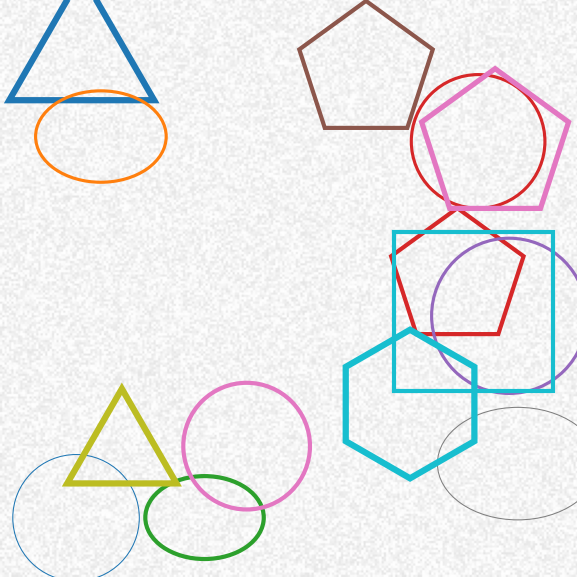[{"shape": "circle", "thickness": 0.5, "radius": 0.55, "center": [0.132, 0.103]}, {"shape": "triangle", "thickness": 3, "radius": 0.72, "center": [0.141, 0.898]}, {"shape": "oval", "thickness": 1.5, "radius": 0.57, "center": [0.175, 0.763]}, {"shape": "oval", "thickness": 2, "radius": 0.51, "center": [0.354, 0.103]}, {"shape": "pentagon", "thickness": 2, "radius": 0.6, "center": [0.792, 0.518]}, {"shape": "circle", "thickness": 1.5, "radius": 0.58, "center": [0.828, 0.754]}, {"shape": "circle", "thickness": 1.5, "radius": 0.67, "center": [0.882, 0.452]}, {"shape": "pentagon", "thickness": 2, "radius": 0.61, "center": [0.634, 0.876]}, {"shape": "circle", "thickness": 2, "radius": 0.55, "center": [0.427, 0.227]}, {"shape": "pentagon", "thickness": 2.5, "radius": 0.67, "center": [0.857, 0.746]}, {"shape": "oval", "thickness": 0.5, "radius": 0.7, "center": [0.897, 0.196]}, {"shape": "triangle", "thickness": 3, "radius": 0.55, "center": [0.211, 0.217]}, {"shape": "hexagon", "thickness": 3, "radius": 0.64, "center": [0.71, 0.299]}, {"shape": "square", "thickness": 2, "radius": 0.69, "center": [0.819, 0.46]}]